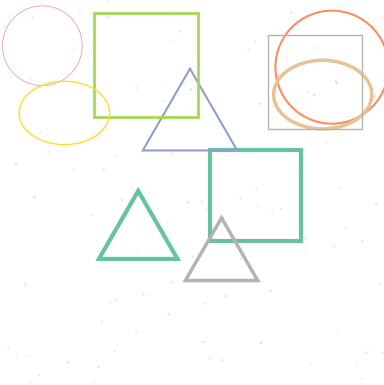[{"shape": "triangle", "thickness": 3, "radius": 0.59, "center": [0.359, 0.386]}, {"shape": "square", "thickness": 3, "radius": 0.59, "center": [0.664, 0.492]}, {"shape": "circle", "thickness": 1.5, "radius": 0.73, "center": [0.862, 0.826]}, {"shape": "triangle", "thickness": 1.5, "radius": 0.71, "center": [0.493, 0.68]}, {"shape": "circle", "thickness": 0.5, "radius": 0.52, "center": [0.11, 0.881]}, {"shape": "square", "thickness": 2, "radius": 0.68, "center": [0.38, 0.831]}, {"shape": "oval", "thickness": 1, "radius": 0.59, "center": [0.167, 0.707]}, {"shape": "oval", "thickness": 2.5, "radius": 0.64, "center": [0.838, 0.754]}, {"shape": "square", "thickness": 1, "radius": 0.61, "center": [0.817, 0.787]}, {"shape": "triangle", "thickness": 2.5, "radius": 0.54, "center": [0.575, 0.326]}]